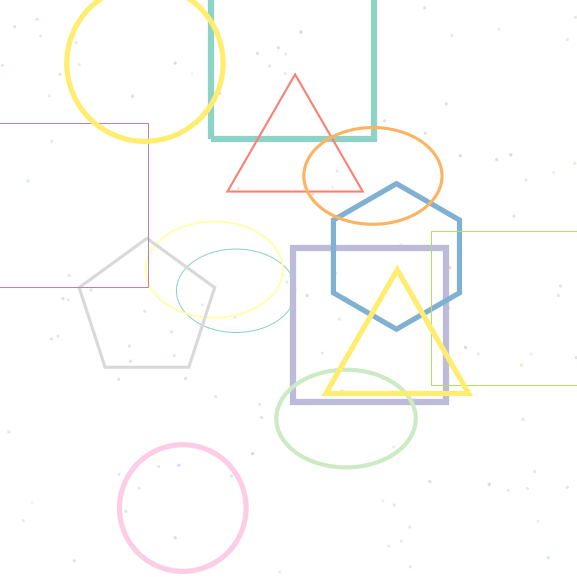[{"shape": "oval", "thickness": 0.5, "radius": 0.52, "center": [0.409, 0.496]}, {"shape": "square", "thickness": 3, "radius": 0.71, "center": [0.507, 0.899]}, {"shape": "oval", "thickness": 1, "radius": 0.59, "center": [0.371, 0.532]}, {"shape": "square", "thickness": 3, "radius": 0.66, "center": [0.64, 0.437]}, {"shape": "triangle", "thickness": 1, "radius": 0.68, "center": [0.511, 0.735]}, {"shape": "hexagon", "thickness": 2.5, "radius": 0.63, "center": [0.687, 0.555]}, {"shape": "oval", "thickness": 1.5, "radius": 0.6, "center": [0.646, 0.695]}, {"shape": "square", "thickness": 0.5, "radius": 0.67, "center": [0.88, 0.466]}, {"shape": "circle", "thickness": 2.5, "radius": 0.55, "center": [0.317, 0.119]}, {"shape": "pentagon", "thickness": 1.5, "radius": 0.62, "center": [0.254, 0.463]}, {"shape": "square", "thickness": 0.5, "radius": 0.71, "center": [0.114, 0.644]}, {"shape": "oval", "thickness": 2, "radius": 0.6, "center": [0.599, 0.274]}, {"shape": "triangle", "thickness": 2.5, "radius": 0.71, "center": [0.688, 0.389]}, {"shape": "circle", "thickness": 2.5, "radius": 0.68, "center": [0.251, 0.89]}]